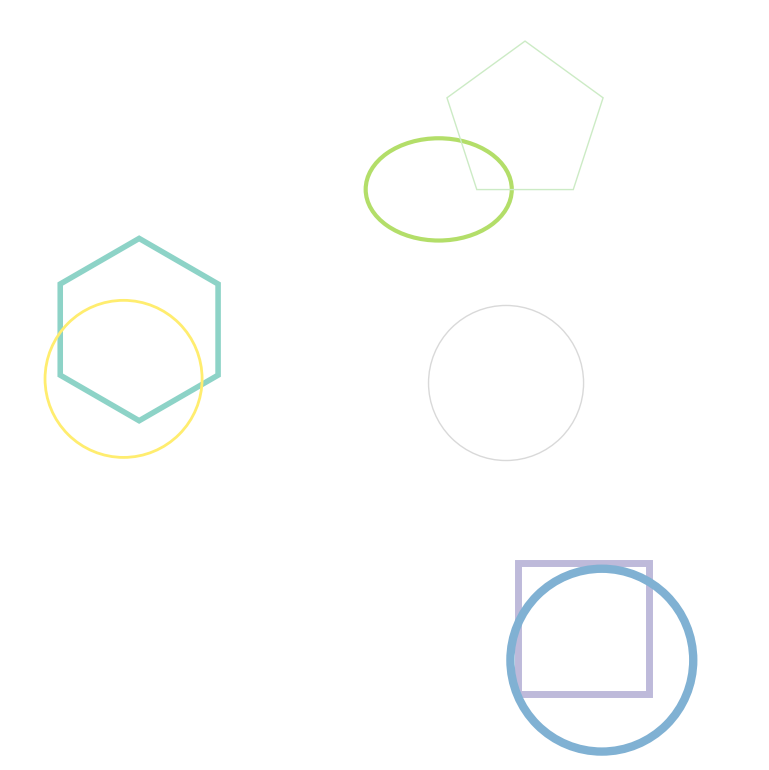[{"shape": "hexagon", "thickness": 2, "radius": 0.59, "center": [0.181, 0.572]}, {"shape": "square", "thickness": 2.5, "radius": 0.43, "center": [0.757, 0.183]}, {"shape": "circle", "thickness": 3, "radius": 0.59, "center": [0.782, 0.143]}, {"shape": "oval", "thickness": 1.5, "radius": 0.47, "center": [0.57, 0.754]}, {"shape": "circle", "thickness": 0.5, "radius": 0.5, "center": [0.657, 0.503]}, {"shape": "pentagon", "thickness": 0.5, "radius": 0.53, "center": [0.682, 0.84]}, {"shape": "circle", "thickness": 1, "radius": 0.51, "center": [0.16, 0.508]}]